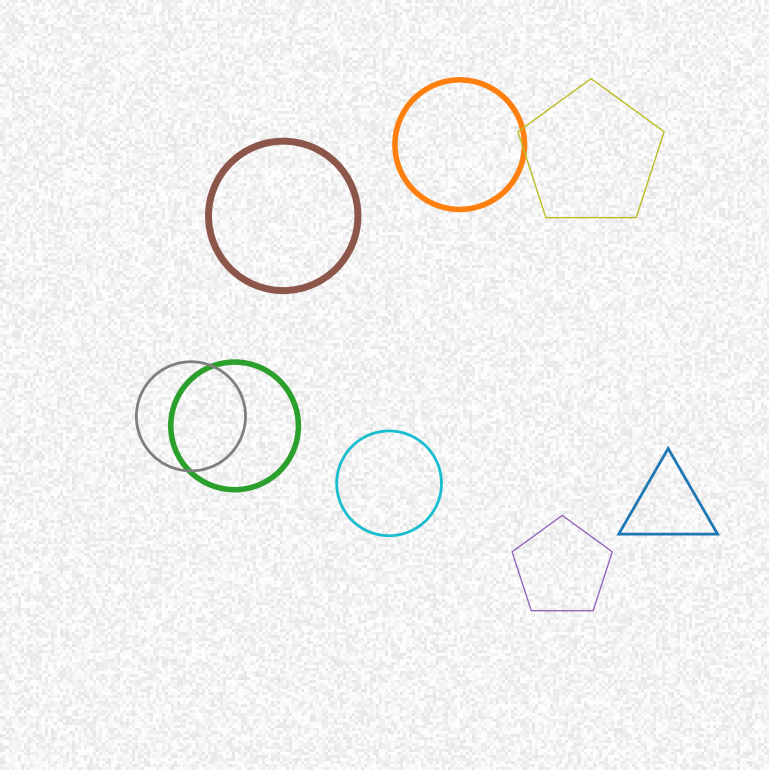[{"shape": "triangle", "thickness": 1, "radius": 0.37, "center": [0.868, 0.343]}, {"shape": "circle", "thickness": 2, "radius": 0.42, "center": [0.597, 0.812]}, {"shape": "circle", "thickness": 2, "radius": 0.41, "center": [0.305, 0.447]}, {"shape": "pentagon", "thickness": 0.5, "radius": 0.34, "center": [0.73, 0.262]}, {"shape": "circle", "thickness": 2.5, "radius": 0.49, "center": [0.368, 0.72]}, {"shape": "circle", "thickness": 1, "radius": 0.35, "center": [0.248, 0.459]}, {"shape": "pentagon", "thickness": 0.5, "radius": 0.5, "center": [0.768, 0.798]}, {"shape": "circle", "thickness": 1, "radius": 0.34, "center": [0.505, 0.372]}]